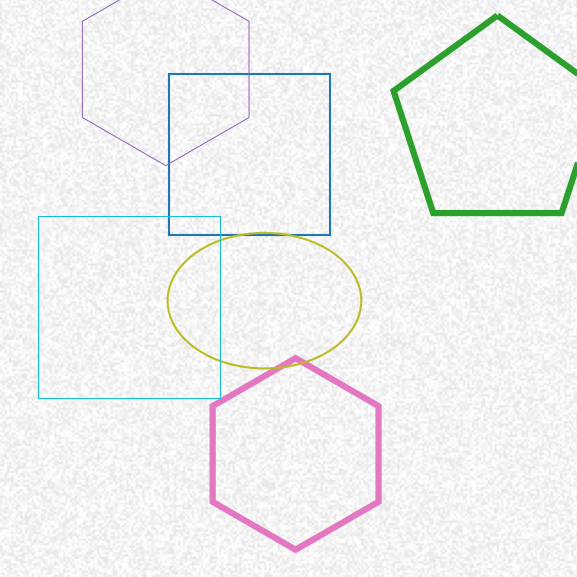[{"shape": "square", "thickness": 1, "radius": 0.7, "center": [0.432, 0.732]}, {"shape": "pentagon", "thickness": 3, "radius": 0.95, "center": [0.861, 0.783]}, {"shape": "hexagon", "thickness": 0.5, "radius": 0.83, "center": [0.287, 0.879]}, {"shape": "hexagon", "thickness": 3, "radius": 0.83, "center": [0.512, 0.213]}, {"shape": "oval", "thickness": 1, "radius": 0.84, "center": [0.458, 0.479]}, {"shape": "square", "thickness": 0.5, "radius": 0.79, "center": [0.223, 0.468]}]